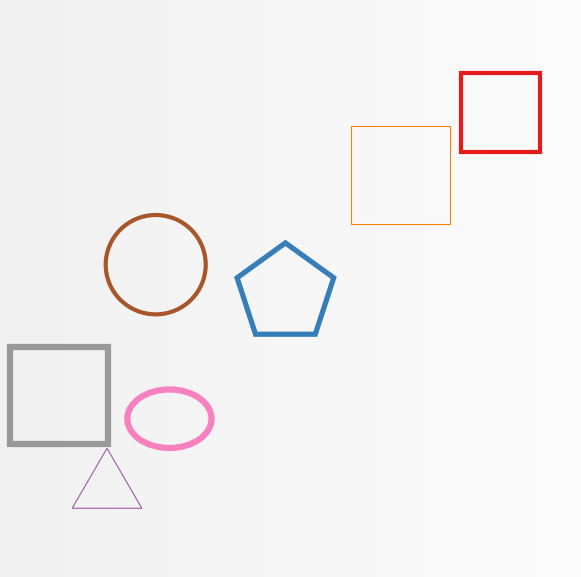[{"shape": "square", "thickness": 2, "radius": 0.34, "center": [0.862, 0.804]}, {"shape": "pentagon", "thickness": 2.5, "radius": 0.44, "center": [0.491, 0.491]}, {"shape": "triangle", "thickness": 0.5, "radius": 0.35, "center": [0.184, 0.154]}, {"shape": "square", "thickness": 0.5, "radius": 0.42, "center": [0.689, 0.696]}, {"shape": "circle", "thickness": 2, "radius": 0.43, "center": [0.268, 0.541]}, {"shape": "oval", "thickness": 3, "radius": 0.36, "center": [0.291, 0.274]}, {"shape": "square", "thickness": 3, "radius": 0.42, "center": [0.101, 0.314]}]